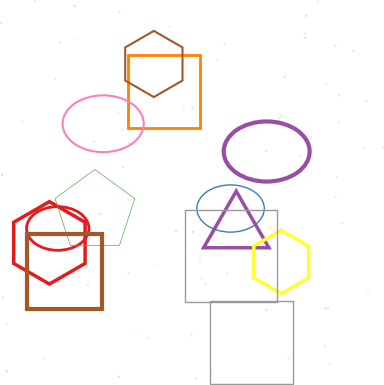[{"shape": "oval", "thickness": 2, "radius": 0.41, "center": [0.15, 0.407]}, {"shape": "hexagon", "thickness": 2.5, "radius": 0.54, "center": [0.128, 0.369]}, {"shape": "oval", "thickness": 1, "radius": 0.44, "center": [0.599, 0.458]}, {"shape": "pentagon", "thickness": 0.5, "radius": 0.54, "center": [0.246, 0.451]}, {"shape": "triangle", "thickness": 2.5, "radius": 0.49, "center": [0.614, 0.405]}, {"shape": "oval", "thickness": 3, "radius": 0.56, "center": [0.693, 0.606]}, {"shape": "square", "thickness": 2, "radius": 0.47, "center": [0.426, 0.763]}, {"shape": "hexagon", "thickness": 2.5, "radius": 0.41, "center": [0.73, 0.32]}, {"shape": "square", "thickness": 3, "radius": 0.49, "center": [0.167, 0.295]}, {"shape": "hexagon", "thickness": 1.5, "radius": 0.43, "center": [0.4, 0.834]}, {"shape": "oval", "thickness": 1.5, "radius": 0.53, "center": [0.268, 0.679]}, {"shape": "square", "thickness": 1, "radius": 0.54, "center": [0.652, 0.111]}, {"shape": "square", "thickness": 1, "radius": 0.6, "center": [0.601, 0.336]}]